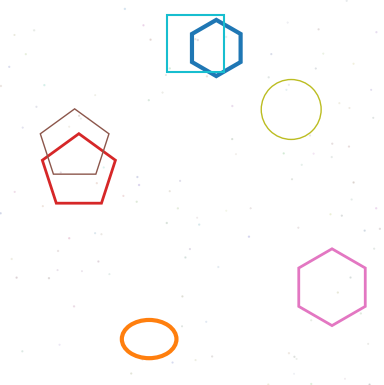[{"shape": "hexagon", "thickness": 3, "radius": 0.36, "center": [0.562, 0.875]}, {"shape": "oval", "thickness": 3, "radius": 0.35, "center": [0.387, 0.119]}, {"shape": "pentagon", "thickness": 2, "radius": 0.5, "center": [0.205, 0.553]}, {"shape": "pentagon", "thickness": 1, "radius": 0.47, "center": [0.194, 0.623]}, {"shape": "hexagon", "thickness": 2, "radius": 0.5, "center": [0.862, 0.254]}, {"shape": "circle", "thickness": 1, "radius": 0.39, "center": [0.756, 0.716]}, {"shape": "square", "thickness": 1.5, "radius": 0.37, "center": [0.507, 0.887]}]